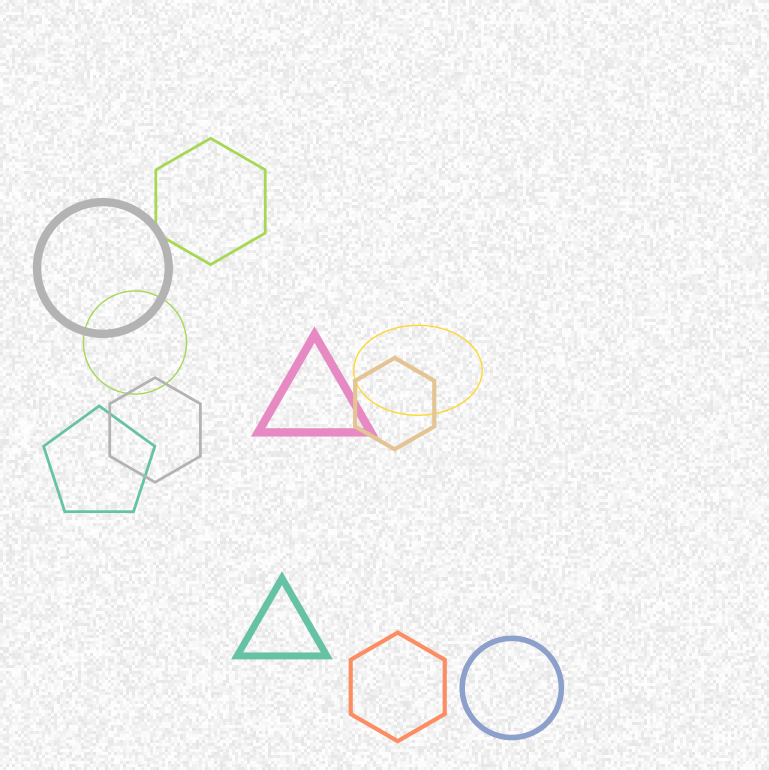[{"shape": "pentagon", "thickness": 1, "radius": 0.38, "center": [0.129, 0.397]}, {"shape": "triangle", "thickness": 2.5, "radius": 0.34, "center": [0.366, 0.182]}, {"shape": "hexagon", "thickness": 1.5, "radius": 0.35, "center": [0.517, 0.108]}, {"shape": "circle", "thickness": 2, "radius": 0.32, "center": [0.665, 0.107]}, {"shape": "triangle", "thickness": 3, "radius": 0.42, "center": [0.409, 0.481]}, {"shape": "circle", "thickness": 0.5, "radius": 0.33, "center": [0.175, 0.555]}, {"shape": "hexagon", "thickness": 1, "radius": 0.41, "center": [0.273, 0.738]}, {"shape": "oval", "thickness": 0.5, "radius": 0.42, "center": [0.543, 0.519]}, {"shape": "hexagon", "thickness": 1.5, "radius": 0.3, "center": [0.513, 0.476]}, {"shape": "circle", "thickness": 3, "radius": 0.43, "center": [0.134, 0.652]}, {"shape": "hexagon", "thickness": 1, "radius": 0.34, "center": [0.201, 0.442]}]